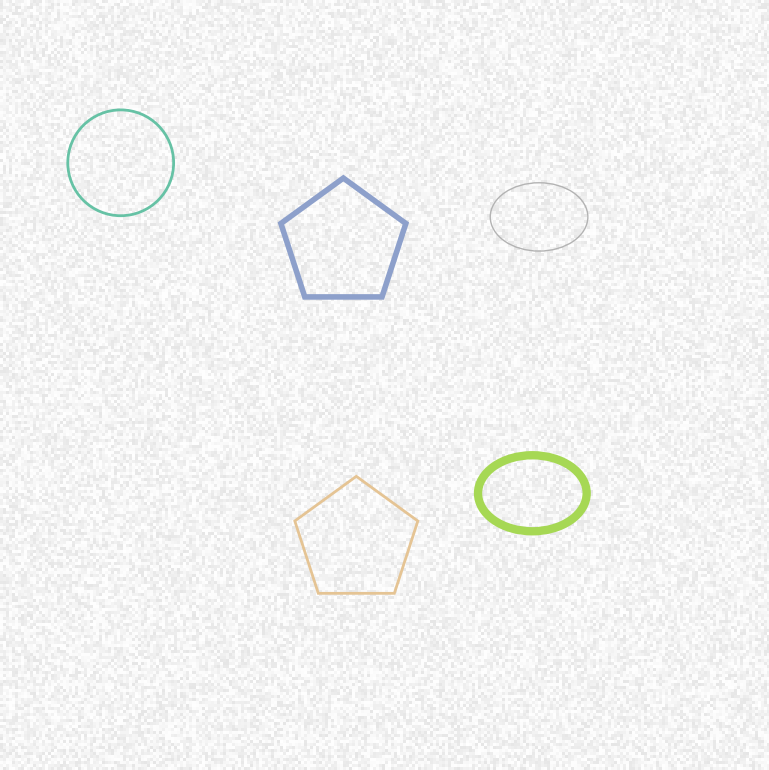[{"shape": "circle", "thickness": 1, "radius": 0.34, "center": [0.157, 0.789]}, {"shape": "pentagon", "thickness": 2, "radius": 0.43, "center": [0.446, 0.683]}, {"shape": "oval", "thickness": 3, "radius": 0.35, "center": [0.691, 0.359]}, {"shape": "pentagon", "thickness": 1, "radius": 0.42, "center": [0.463, 0.297]}, {"shape": "oval", "thickness": 0.5, "radius": 0.32, "center": [0.7, 0.718]}]